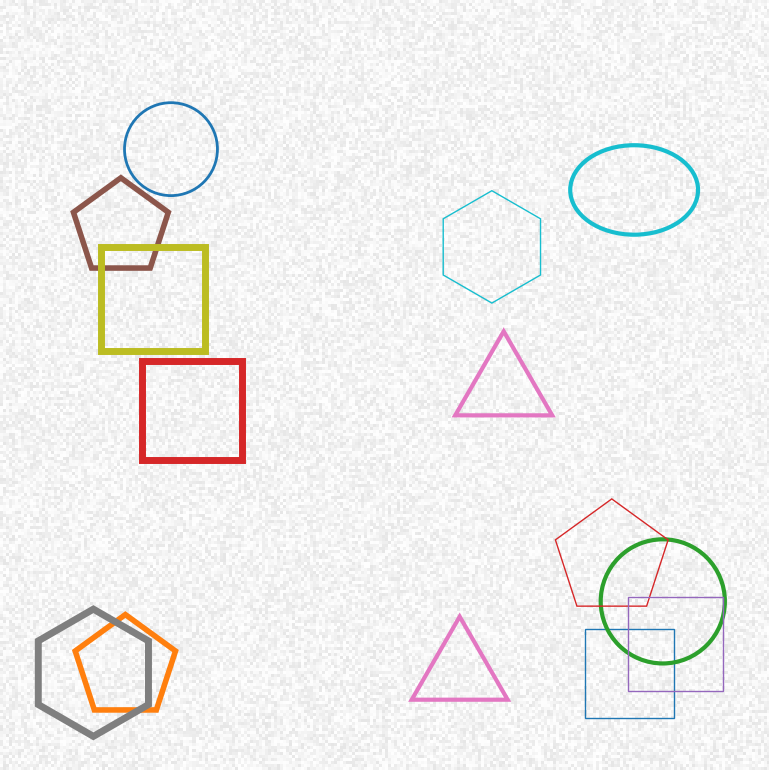[{"shape": "square", "thickness": 0.5, "radius": 0.29, "center": [0.817, 0.126]}, {"shape": "circle", "thickness": 1, "radius": 0.3, "center": [0.222, 0.806]}, {"shape": "pentagon", "thickness": 2, "radius": 0.34, "center": [0.163, 0.133]}, {"shape": "circle", "thickness": 1.5, "radius": 0.4, "center": [0.861, 0.219]}, {"shape": "square", "thickness": 2.5, "radius": 0.32, "center": [0.249, 0.467]}, {"shape": "pentagon", "thickness": 0.5, "radius": 0.38, "center": [0.794, 0.275]}, {"shape": "square", "thickness": 0.5, "radius": 0.31, "center": [0.877, 0.164]}, {"shape": "pentagon", "thickness": 2, "radius": 0.32, "center": [0.157, 0.704]}, {"shape": "triangle", "thickness": 1.5, "radius": 0.36, "center": [0.654, 0.497]}, {"shape": "triangle", "thickness": 1.5, "radius": 0.36, "center": [0.597, 0.127]}, {"shape": "hexagon", "thickness": 2.5, "radius": 0.41, "center": [0.121, 0.126]}, {"shape": "square", "thickness": 2.5, "radius": 0.34, "center": [0.199, 0.612]}, {"shape": "hexagon", "thickness": 0.5, "radius": 0.36, "center": [0.639, 0.679]}, {"shape": "oval", "thickness": 1.5, "radius": 0.41, "center": [0.824, 0.753]}]